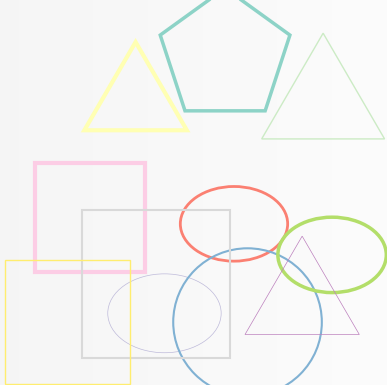[{"shape": "pentagon", "thickness": 2.5, "radius": 0.88, "center": [0.581, 0.854]}, {"shape": "triangle", "thickness": 3, "radius": 0.76, "center": [0.35, 0.738]}, {"shape": "oval", "thickness": 0.5, "radius": 0.73, "center": [0.424, 0.186]}, {"shape": "oval", "thickness": 2, "radius": 0.69, "center": [0.604, 0.419]}, {"shape": "circle", "thickness": 1.5, "radius": 0.96, "center": [0.639, 0.163]}, {"shape": "oval", "thickness": 2.5, "radius": 0.7, "center": [0.857, 0.338]}, {"shape": "square", "thickness": 3, "radius": 0.71, "center": [0.231, 0.435]}, {"shape": "square", "thickness": 1.5, "radius": 0.96, "center": [0.403, 0.262]}, {"shape": "triangle", "thickness": 0.5, "radius": 0.85, "center": [0.78, 0.216]}, {"shape": "triangle", "thickness": 1, "radius": 0.92, "center": [0.834, 0.731]}, {"shape": "square", "thickness": 1, "radius": 0.81, "center": [0.174, 0.163]}]